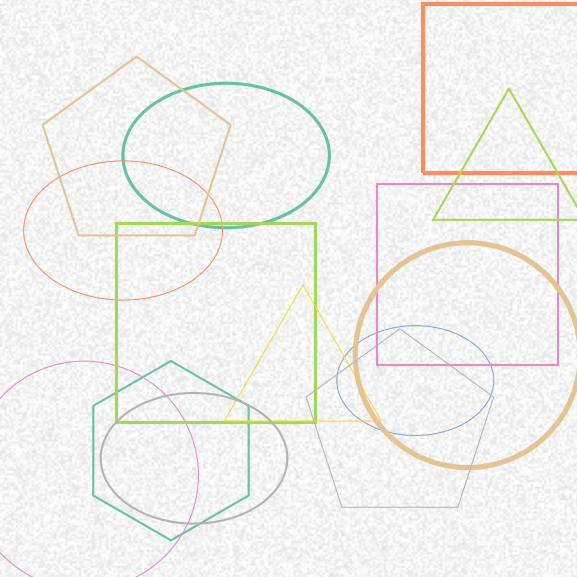[{"shape": "hexagon", "thickness": 1, "radius": 0.78, "center": [0.296, 0.219]}, {"shape": "oval", "thickness": 1.5, "radius": 0.89, "center": [0.392, 0.73]}, {"shape": "square", "thickness": 2, "radius": 0.73, "center": [0.879, 0.846]}, {"shape": "oval", "thickness": 0.5, "radius": 0.86, "center": [0.213, 0.6]}, {"shape": "oval", "thickness": 0.5, "radius": 0.68, "center": [0.719, 0.34]}, {"shape": "square", "thickness": 1, "radius": 0.78, "center": [0.81, 0.523]}, {"shape": "circle", "thickness": 0.5, "radius": 0.99, "center": [0.146, 0.176]}, {"shape": "square", "thickness": 1.5, "radius": 0.86, "center": [0.373, 0.44]}, {"shape": "triangle", "thickness": 1, "radius": 0.76, "center": [0.881, 0.694]}, {"shape": "triangle", "thickness": 0.5, "radius": 0.79, "center": [0.524, 0.349]}, {"shape": "circle", "thickness": 2.5, "radius": 0.97, "center": [0.81, 0.384]}, {"shape": "pentagon", "thickness": 1, "radius": 0.86, "center": [0.237, 0.73]}, {"shape": "pentagon", "thickness": 0.5, "radius": 0.85, "center": [0.692, 0.259]}, {"shape": "oval", "thickness": 1, "radius": 0.81, "center": [0.336, 0.206]}]